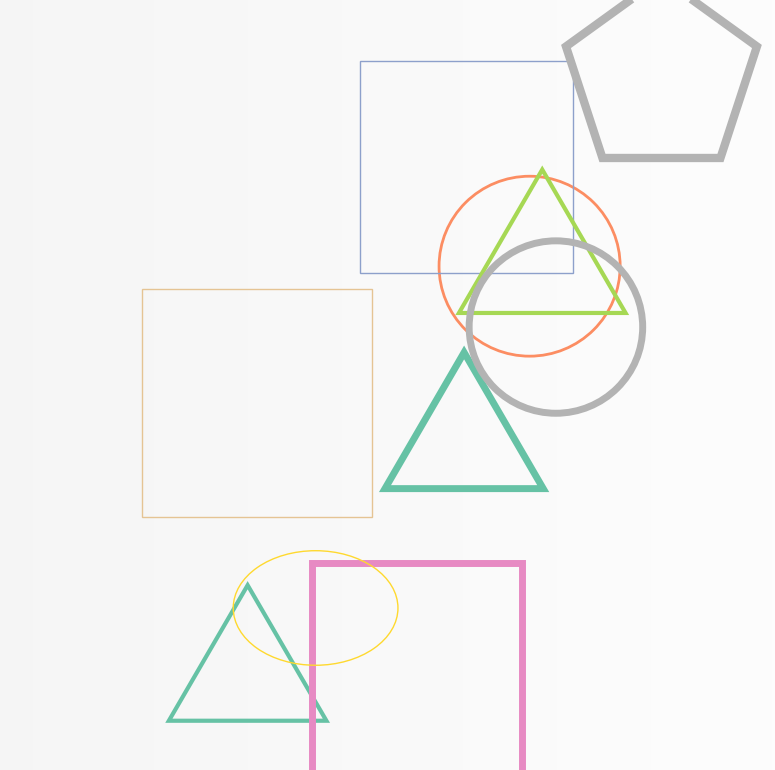[{"shape": "triangle", "thickness": 1.5, "radius": 0.59, "center": [0.32, 0.123]}, {"shape": "triangle", "thickness": 2.5, "radius": 0.59, "center": [0.599, 0.424]}, {"shape": "circle", "thickness": 1, "radius": 0.58, "center": [0.683, 0.654]}, {"shape": "square", "thickness": 0.5, "radius": 0.69, "center": [0.602, 0.783]}, {"shape": "square", "thickness": 2.5, "radius": 0.68, "center": [0.538, 0.133]}, {"shape": "triangle", "thickness": 1.5, "radius": 0.62, "center": [0.7, 0.656]}, {"shape": "oval", "thickness": 0.5, "radius": 0.53, "center": [0.407, 0.21]}, {"shape": "square", "thickness": 0.5, "radius": 0.74, "center": [0.331, 0.477]}, {"shape": "pentagon", "thickness": 3, "radius": 0.65, "center": [0.853, 0.9]}, {"shape": "circle", "thickness": 2.5, "radius": 0.56, "center": [0.717, 0.575]}]